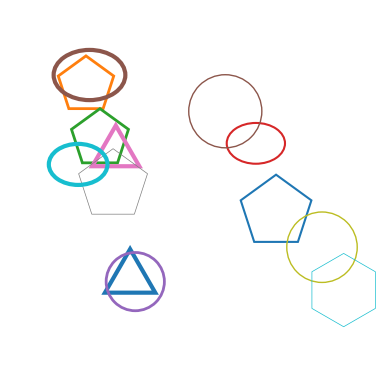[{"shape": "triangle", "thickness": 3, "radius": 0.38, "center": [0.338, 0.278]}, {"shape": "pentagon", "thickness": 1.5, "radius": 0.48, "center": [0.717, 0.45]}, {"shape": "pentagon", "thickness": 2, "radius": 0.38, "center": [0.223, 0.779]}, {"shape": "pentagon", "thickness": 2, "radius": 0.39, "center": [0.26, 0.64]}, {"shape": "oval", "thickness": 1.5, "radius": 0.38, "center": [0.665, 0.628]}, {"shape": "circle", "thickness": 2, "radius": 0.38, "center": [0.351, 0.269]}, {"shape": "oval", "thickness": 3, "radius": 0.47, "center": [0.232, 0.805]}, {"shape": "circle", "thickness": 1, "radius": 0.47, "center": [0.585, 0.711]}, {"shape": "triangle", "thickness": 3, "radius": 0.35, "center": [0.301, 0.603]}, {"shape": "pentagon", "thickness": 0.5, "radius": 0.47, "center": [0.294, 0.52]}, {"shape": "circle", "thickness": 1, "radius": 0.46, "center": [0.836, 0.358]}, {"shape": "oval", "thickness": 3, "radius": 0.38, "center": [0.203, 0.573]}, {"shape": "hexagon", "thickness": 0.5, "radius": 0.48, "center": [0.893, 0.247]}]